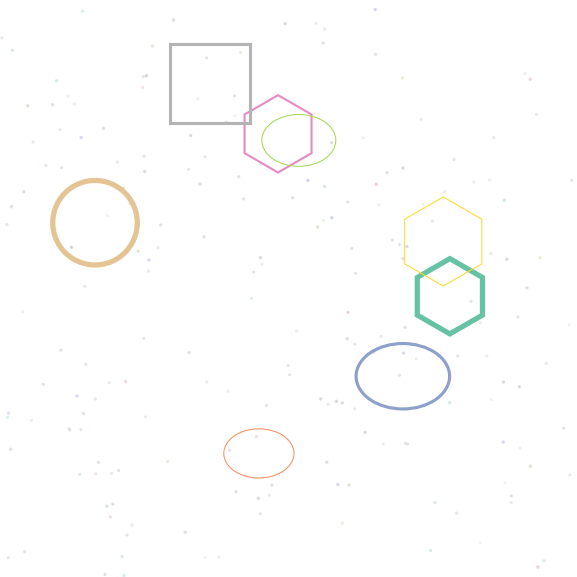[{"shape": "hexagon", "thickness": 2.5, "radius": 0.33, "center": [0.779, 0.486]}, {"shape": "oval", "thickness": 0.5, "radius": 0.3, "center": [0.448, 0.214]}, {"shape": "oval", "thickness": 1.5, "radius": 0.4, "center": [0.698, 0.348]}, {"shape": "hexagon", "thickness": 1, "radius": 0.33, "center": [0.481, 0.767]}, {"shape": "oval", "thickness": 0.5, "radius": 0.32, "center": [0.517, 0.756]}, {"shape": "hexagon", "thickness": 0.5, "radius": 0.39, "center": [0.768, 0.581]}, {"shape": "circle", "thickness": 2.5, "radius": 0.37, "center": [0.165, 0.613]}, {"shape": "square", "thickness": 1.5, "radius": 0.34, "center": [0.363, 0.854]}]